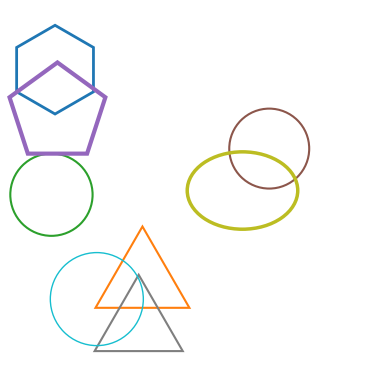[{"shape": "hexagon", "thickness": 2, "radius": 0.58, "center": [0.143, 0.819]}, {"shape": "triangle", "thickness": 1.5, "radius": 0.7, "center": [0.37, 0.271]}, {"shape": "circle", "thickness": 1.5, "radius": 0.53, "center": [0.134, 0.494]}, {"shape": "pentagon", "thickness": 3, "radius": 0.65, "center": [0.149, 0.707]}, {"shape": "circle", "thickness": 1.5, "radius": 0.52, "center": [0.699, 0.614]}, {"shape": "triangle", "thickness": 1.5, "radius": 0.66, "center": [0.36, 0.154]}, {"shape": "oval", "thickness": 2.5, "radius": 0.72, "center": [0.63, 0.505]}, {"shape": "circle", "thickness": 1, "radius": 0.6, "center": [0.251, 0.223]}]